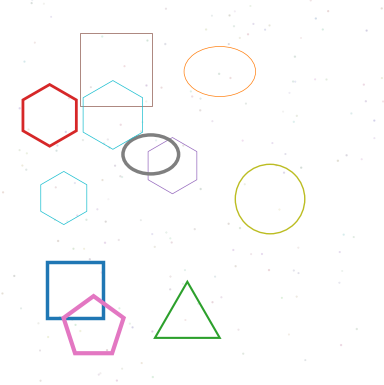[{"shape": "square", "thickness": 2.5, "radius": 0.36, "center": [0.196, 0.246]}, {"shape": "oval", "thickness": 0.5, "radius": 0.46, "center": [0.571, 0.814]}, {"shape": "triangle", "thickness": 1.5, "radius": 0.49, "center": [0.487, 0.171]}, {"shape": "hexagon", "thickness": 2, "radius": 0.4, "center": [0.129, 0.7]}, {"shape": "hexagon", "thickness": 0.5, "radius": 0.37, "center": [0.448, 0.57]}, {"shape": "square", "thickness": 0.5, "radius": 0.47, "center": [0.301, 0.819]}, {"shape": "pentagon", "thickness": 3, "radius": 0.41, "center": [0.243, 0.149]}, {"shape": "oval", "thickness": 2.5, "radius": 0.36, "center": [0.392, 0.599]}, {"shape": "circle", "thickness": 1, "radius": 0.45, "center": [0.701, 0.483]}, {"shape": "hexagon", "thickness": 0.5, "radius": 0.35, "center": [0.166, 0.486]}, {"shape": "hexagon", "thickness": 0.5, "radius": 0.45, "center": [0.293, 0.701]}]